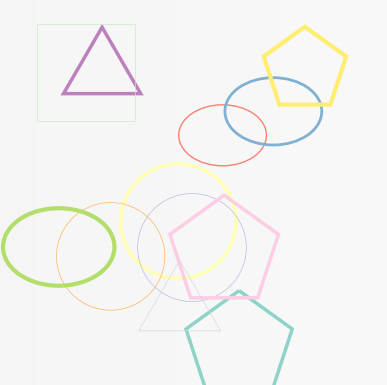[{"shape": "pentagon", "thickness": 2.5, "radius": 0.72, "center": [0.617, 0.101]}, {"shape": "circle", "thickness": 2.5, "radius": 0.74, "center": [0.46, 0.425]}, {"shape": "circle", "thickness": 0.5, "radius": 0.7, "center": [0.495, 0.357]}, {"shape": "oval", "thickness": 1, "radius": 0.57, "center": [0.574, 0.649]}, {"shape": "oval", "thickness": 2, "radius": 0.62, "center": [0.705, 0.711]}, {"shape": "circle", "thickness": 0.5, "radius": 0.7, "center": [0.286, 0.334]}, {"shape": "oval", "thickness": 3, "radius": 0.72, "center": [0.152, 0.359]}, {"shape": "pentagon", "thickness": 2.5, "radius": 0.74, "center": [0.579, 0.346]}, {"shape": "triangle", "thickness": 0.5, "radius": 0.61, "center": [0.464, 0.202]}, {"shape": "triangle", "thickness": 2.5, "radius": 0.57, "center": [0.263, 0.814]}, {"shape": "square", "thickness": 0.5, "radius": 0.63, "center": [0.221, 0.812]}, {"shape": "pentagon", "thickness": 3, "radius": 0.56, "center": [0.787, 0.819]}]